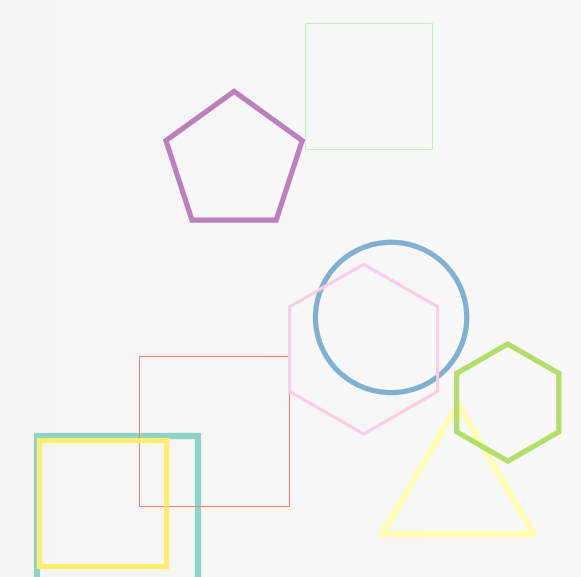[{"shape": "square", "thickness": 3, "radius": 0.69, "center": [0.202, 0.107]}, {"shape": "triangle", "thickness": 3, "radius": 0.75, "center": [0.788, 0.15]}, {"shape": "square", "thickness": 0.5, "radius": 0.65, "center": [0.368, 0.253]}, {"shape": "circle", "thickness": 2.5, "radius": 0.65, "center": [0.673, 0.449]}, {"shape": "hexagon", "thickness": 2.5, "radius": 0.51, "center": [0.874, 0.302]}, {"shape": "hexagon", "thickness": 1.5, "radius": 0.73, "center": [0.626, 0.395]}, {"shape": "pentagon", "thickness": 2.5, "radius": 0.62, "center": [0.403, 0.718]}, {"shape": "square", "thickness": 0.5, "radius": 0.54, "center": [0.634, 0.85]}, {"shape": "square", "thickness": 2.5, "radius": 0.55, "center": [0.176, 0.128]}]